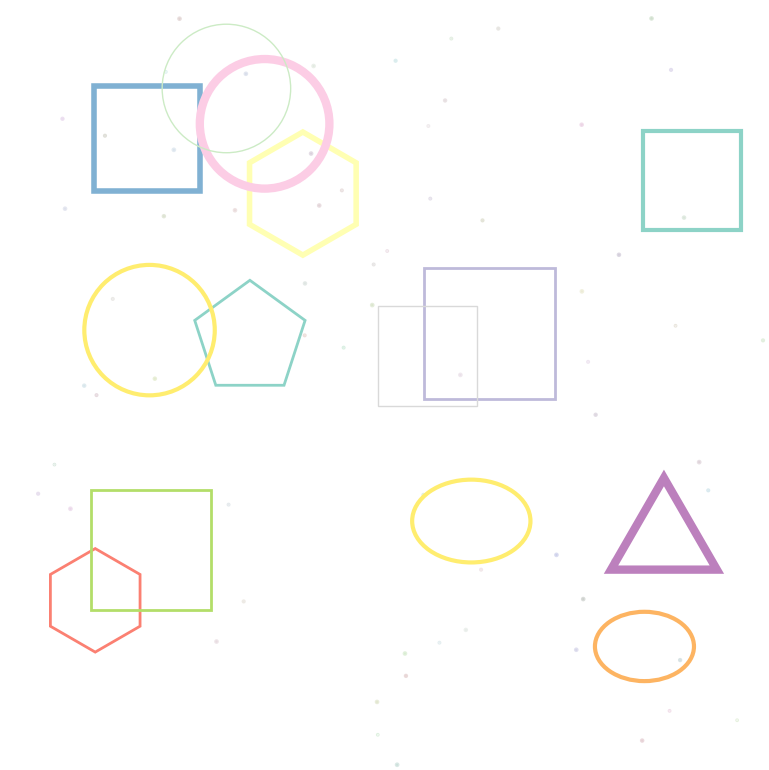[{"shape": "square", "thickness": 1.5, "radius": 0.32, "center": [0.899, 0.766]}, {"shape": "pentagon", "thickness": 1, "radius": 0.38, "center": [0.325, 0.561]}, {"shape": "hexagon", "thickness": 2, "radius": 0.4, "center": [0.393, 0.749]}, {"shape": "square", "thickness": 1, "radius": 0.42, "center": [0.636, 0.567]}, {"shape": "hexagon", "thickness": 1, "radius": 0.34, "center": [0.124, 0.22]}, {"shape": "square", "thickness": 2, "radius": 0.34, "center": [0.191, 0.82]}, {"shape": "oval", "thickness": 1.5, "radius": 0.32, "center": [0.837, 0.16]}, {"shape": "square", "thickness": 1, "radius": 0.39, "center": [0.196, 0.285]}, {"shape": "circle", "thickness": 3, "radius": 0.42, "center": [0.344, 0.839]}, {"shape": "square", "thickness": 0.5, "radius": 0.32, "center": [0.555, 0.538]}, {"shape": "triangle", "thickness": 3, "radius": 0.4, "center": [0.862, 0.3]}, {"shape": "circle", "thickness": 0.5, "radius": 0.42, "center": [0.294, 0.885]}, {"shape": "oval", "thickness": 1.5, "radius": 0.38, "center": [0.612, 0.323]}, {"shape": "circle", "thickness": 1.5, "radius": 0.42, "center": [0.194, 0.571]}]